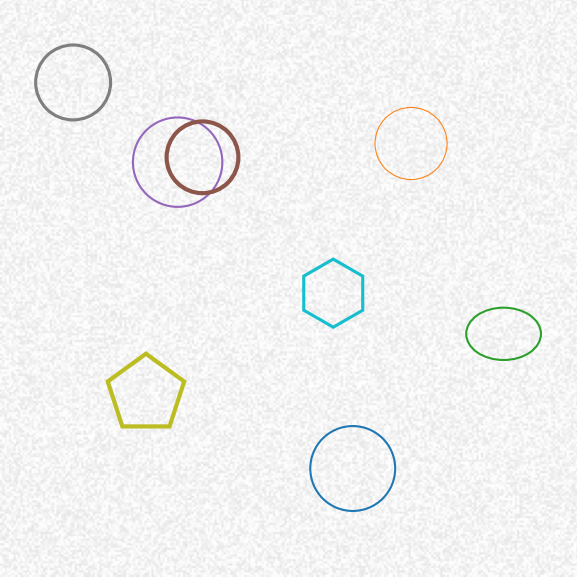[{"shape": "circle", "thickness": 1, "radius": 0.37, "center": [0.611, 0.188]}, {"shape": "circle", "thickness": 0.5, "radius": 0.31, "center": [0.712, 0.751]}, {"shape": "oval", "thickness": 1, "radius": 0.32, "center": [0.872, 0.421]}, {"shape": "circle", "thickness": 1, "radius": 0.39, "center": [0.308, 0.718]}, {"shape": "circle", "thickness": 2, "radius": 0.31, "center": [0.351, 0.727]}, {"shape": "circle", "thickness": 1.5, "radius": 0.32, "center": [0.127, 0.856]}, {"shape": "pentagon", "thickness": 2, "radius": 0.35, "center": [0.253, 0.317]}, {"shape": "hexagon", "thickness": 1.5, "radius": 0.29, "center": [0.577, 0.491]}]